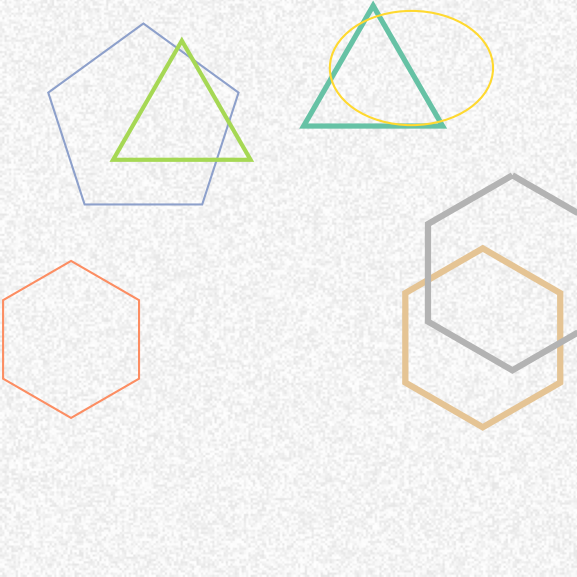[{"shape": "triangle", "thickness": 2.5, "radius": 0.69, "center": [0.646, 0.85]}, {"shape": "hexagon", "thickness": 1, "radius": 0.68, "center": [0.123, 0.411]}, {"shape": "pentagon", "thickness": 1, "radius": 0.87, "center": [0.248, 0.785]}, {"shape": "triangle", "thickness": 2, "radius": 0.69, "center": [0.315, 0.791]}, {"shape": "oval", "thickness": 1, "radius": 0.71, "center": [0.712, 0.881]}, {"shape": "hexagon", "thickness": 3, "radius": 0.77, "center": [0.836, 0.414]}, {"shape": "hexagon", "thickness": 3, "radius": 0.84, "center": [0.887, 0.527]}]